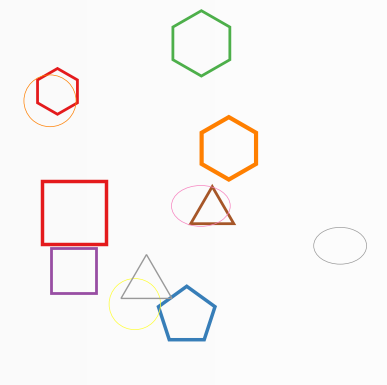[{"shape": "hexagon", "thickness": 2, "radius": 0.3, "center": [0.148, 0.763]}, {"shape": "square", "thickness": 2.5, "radius": 0.41, "center": [0.19, 0.449]}, {"shape": "pentagon", "thickness": 2.5, "radius": 0.38, "center": [0.482, 0.18]}, {"shape": "hexagon", "thickness": 2, "radius": 0.42, "center": [0.52, 0.887]}, {"shape": "square", "thickness": 2, "radius": 0.3, "center": [0.19, 0.298]}, {"shape": "circle", "thickness": 0.5, "radius": 0.34, "center": [0.129, 0.738]}, {"shape": "hexagon", "thickness": 3, "radius": 0.41, "center": [0.591, 0.615]}, {"shape": "circle", "thickness": 0.5, "radius": 0.33, "center": [0.348, 0.21]}, {"shape": "triangle", "thickness": 2, "radius": 0.32, "center": [0.548, 0.451]}, {"shape": "oval", "thickness": 0.5, "radius": 0.38, "center": [0.518, 0.465]}, {"shape": "oval", "thickness": 0.5, "radius": 0.34, "center": [0.878, 0.362]}, {"shape": "triangle", "thickness": 1, "radius": 0.38, "center": [0.378, 0.263]}]